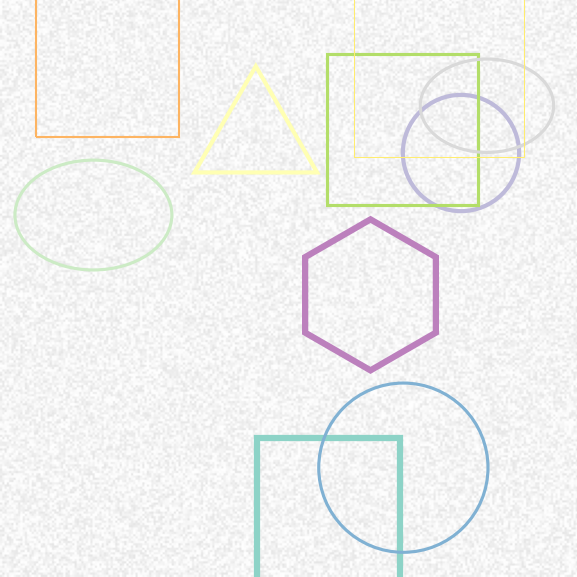[{"shape": "square", "thickness": 3, "radius": 0.62, "center": [0.568, 0.117]}, {"shape": "triangle", "thickness": 2, "radius": 0.61, "center": [0.443, 0.762]}, {"shape": "circle", "thickness": 2, "radius": 0.5, "center": [0.798, 0.734]}, {"shape": "circle", "thickness": 1.5, "radius": 0.73, "center": [0.698, 0.189]}, {"shape": "square", "thickness": 1, "radius": 0.62, "center": [0.186, 0.886]}, {"shape": "square", "thickness": 1.5, "radius": 0.65, "center": [0.697, 0.775]}, {"shape": "oval", "thickness": 1.5, "radius": 0.58, "center": [0.843, 0.816]}, {"shape": "hexagon", "thickness": 3, "radius": 0.65, "center": [0.642, 0.489]}, {"shape": "oval", "thickness": 1.5, "radius": 0.68, "center": [0.162, 0.627]}, {"shape": "square", "thickness": 0.5, "radius": 0.74, "center": [0.76, 0.876]}]